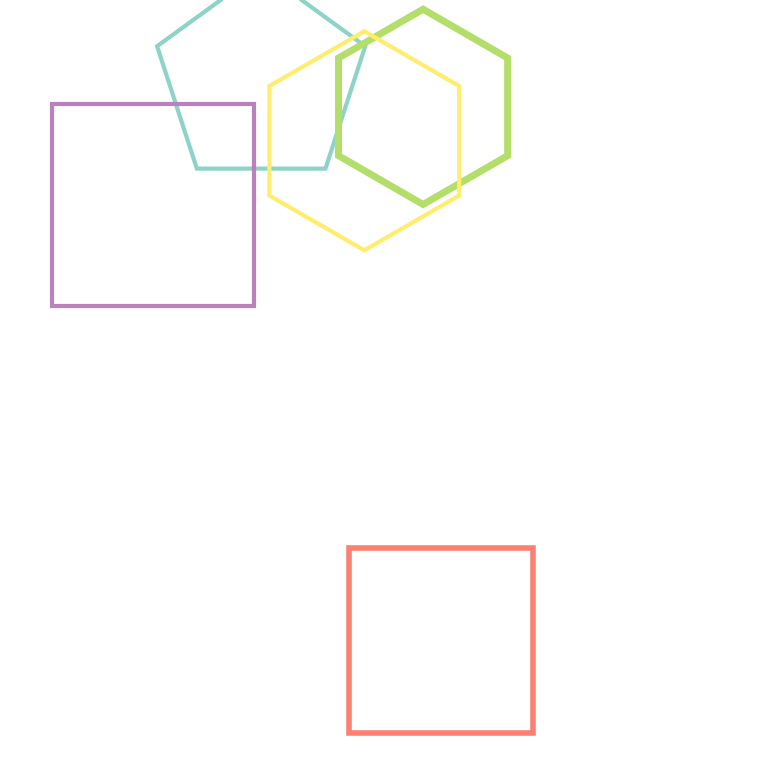[{"shape": "pentagon", "thickness": 1.5, "radius": 0.71, "center": [0.339, 0.896]}, {"shape": "square", "thickness": 2, "radius": 0.6, "center": [0.573, 0.168]}, {"shape": "hexagon", "thickness": 2.5, "radius": 0.63, "center": [0.549, 0.861]}, {"shape": "square", "thickness": 1.5, "radius": 0.66, "center": [0.199, 0.734]}, {"shape": "hexagon", "thickness": 1.5, "radius": 0.71, "center": [0.473, 0.817]}]